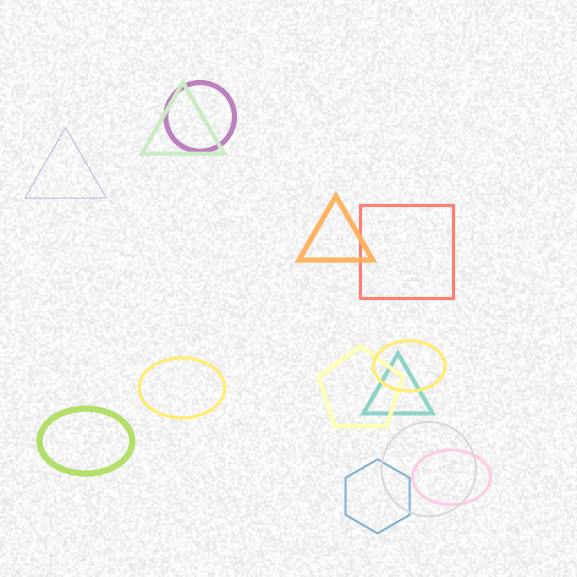[{"shape": "triangle", "thickness": 2, "radius": 0.35, "center": [0.689, 0.318]}, {"shape": "pentagon", "thickness": 2, "radius": 0.38, "center": [0.624, 0.323]}, {"shape": "triangle", "thickness": 0.5, "radius": 0.41, "center": [0.114, 0.697]}, {"shape": "square", "thickness": 1.5, "radius": 0.4, "center": [0.704, 0.564]}, {"shape": "hexagon", "thickness": 1, "radius": 0.32, "center": [0.654, 0.14]}, {"shape": "triangle", "thickness": 2.5, "radius": 0.37, "center": [0.582, 0.586]}, {"shape": "oval", "thickness": 3, "radius": 0.4, "center": [0.149, 0.235]}, {"shape": "oval", "thickness": 1.5, "radius": 0.34, "center": [0.782, 0.173]}, {"shape": "circle", "thickness": 1, "radius": 0.41, "center": [0.743, 0.187]}, {"shape": "circle", "thickness": 2.5, "radius": 0.3, "center": [0.347, 0.797]}, {"shape": "triangle", "thickness": 2, "radius": 0.41, "center": [0.317, 0.774]}, {"shape": "oval", "thickness": 1.5, "radius": 0.37, "center": [0.315, 0.327]}, {"shape": "oval", "thickness": 1.5, "radius": 0.31, "center": [0.709, 0.365]}]